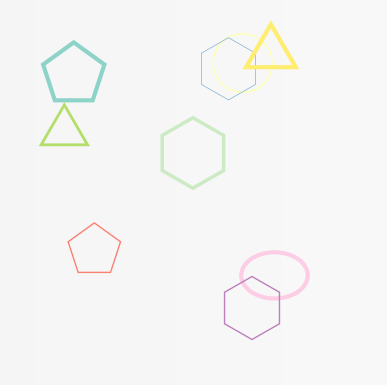[{"shape": "pentagon", "thickness": 3, "radius": 0.42, "center": [0.19, 0.807]}, {"shape": "circle", "thickness": 1, "radius": 0.38, "center": [0.626, 0.836]}, {"shape": "pentagon", "thickness": 1, "radius": 0.36, "center": [0.243, 0.35]}, {"shape": "hexagon", "thickness": 0.5, "radius": 0.4, "center": [0.59, 0.821]}, {"shape": "triangle", "thickness": 2, "radius": 0.35, "center": [0.166, 0.658]}, {"shape": "oval", "thickness": 3, "radius": 0.43, "center": [0.708, 0.285]}, {"shape": "hexagon", "thickness": 1, "radius": 0.41, "center": [0.65, 0.2]}, {"shape": "hexagon", "thickness": 2.5, "radius": 0.46, "center": [0.498, 0.603]}, {"shape": "triangle", "thickness": 3, "radius": 0.37, "center": [0.699, 0.863]}]